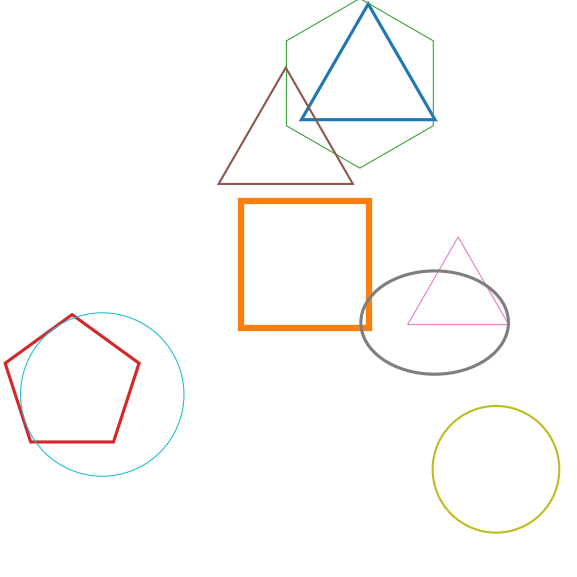[{"shape": "triangle", "thickness": 1.5, "radius": 0.67, "center": [0.638, 0.859]}, {"shape": "square", "thickness": 3, "radius": 0.55, "center": [0.528, 0.541]}, {"shape": "hexagon", "thickness": 0.5, "radius": 0.73, "center": [0.623, 0.855]}, {"shape": "pentagon", "thickness": 1.5, "radius": 0.61, "center": [0.125, 0.332]}, {"shape": "triangle", "thickness": 1, "radius": 0.67, "center": [0.495, 0.748]}, {"shape": "triangle", "thickness": 0.5, "radius": 0.51, "center": [0.793, 0.488]}, {"shape": "oval", "thickness": 1.5, "radius": 0.64, "center": [0.753, 0.441]}, {"shape": "circle", "thickness": 1, "radius": 0.55, "center": [0.859, 0.186]}, {"shape": "circle", "thickness": 0.5, "radius": 0.71, "center": [0.177, 0.316]}]